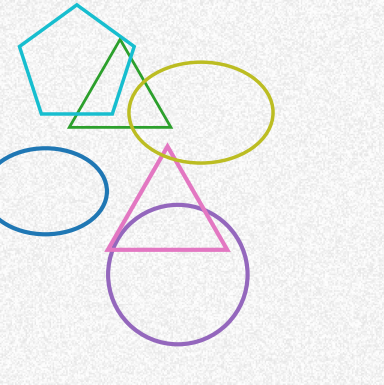[{"shape": "oval", "thickness": 3, "radius": 0.8, "center": [0.118, 0.503]}, {"shape": "triangle", "thickness": 2, "radius": 0.76, "center": [0.312, 0.745]}, {"shape": "circle", "thickness": 3, "radius": 0.91, "center": [0.462, 0.287]}, {"shape": "triangle", "thickness": 3, "radius": 0.9, "center": [0.435, 0.441]}, {"shape": "oval", "thickness": 2.5, "radius": 0.94, "center": [0.522, 0.708]}, {"shape": "pentagon", "thickness": 2.5, "radius": 0.78, "center": [0.2, 0.831]}]